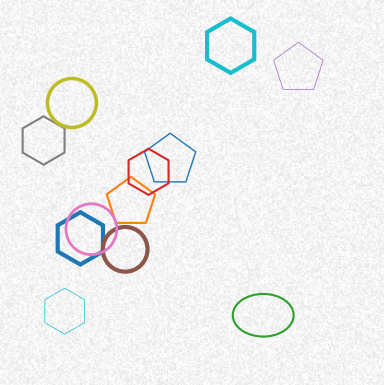[{"shape": "hexagon", "thickness": 3, "radius": 0.34, "center": [0.209, 0.381]}, {"shape": "pentagon", "thickness": 1, "radius": 0.35, "center": [0.442, 0.584]}, {"shape": "pentagon", "thickness": 1.5, "radius": 0.33, "center": [0.34, 0.475]}, {"shape": "oval", "thickness": 1.5, "radius": 0.4, "center": [0.684, 0.181]}, {"shape": "hexagon", "thickness": 1.5, "radius": 0.3, "center": [0.386, 0.554]}, {"shape": "pentagon", "thickness": 0.5, "radius": 0.34, "center": [0.775, 0.823]}, {"shape": "circle", "thickness": 3, "radius": 0.29, "center": [0.325, 0.352]}, {"shape": "circle", "thickness": 2, "radius": 0.33, "center": [0.237, 0.405]}, {"shape": "hexagon", "thickness": 1.5, "radius": 0.31, "center": [0.113, 0.635]}, {"shape": "circle", "thickness": 2.5, "radius": 0.32, "center": [0.187, 0.733]}, {"shape": "hexagon", "thickness": 0.5, "radius": 0.3, "center": [0.168, 0.192]}, {"shape": "hexagon", "thickness": 3, "radius": 0.35, "center": [0.599, 0.881]}]